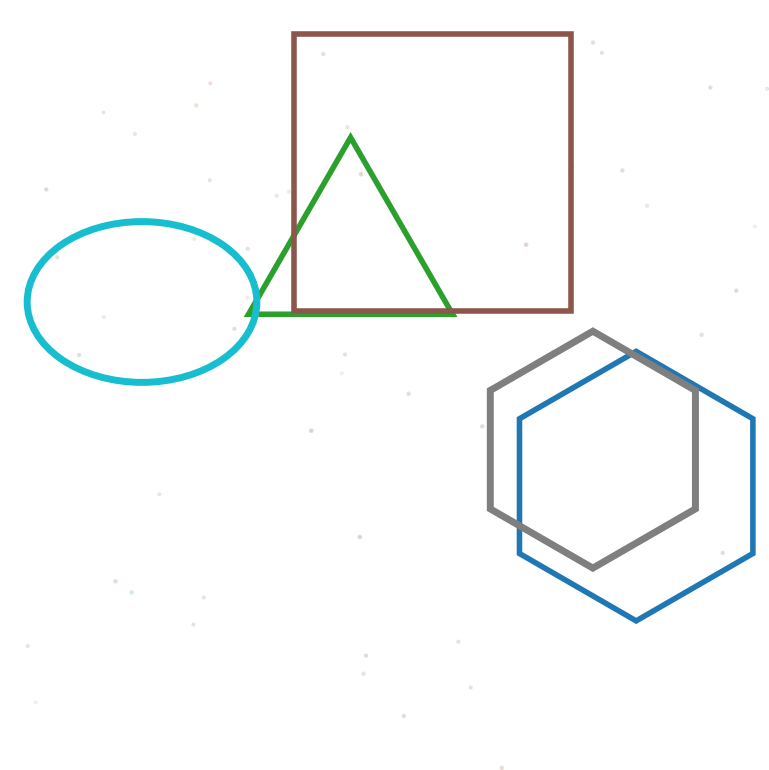[{"shape": "hexagon", "thickness": 2, "radius": 0.88, "center": [0.826, 0.369]}, {"shape": "triangle", "thickness": 2, "radius": 0.77, "center": [0.455, 0.668]}, {"shape": "square", "thickness": 2, "radius": 0.9, "center": [0.562, 0.776]}, {"shape": "hexagon", "thickness": 2.5, "radius": 0.77, "center": [0.77, 0.416]}, {"shape": "oval", "thickness": 2.5, "radius": 0.75, "center": [0.184, 0.608]}]